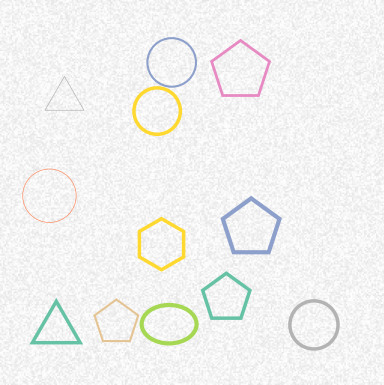[{"shape": "triangle", "thickness": 2.5, "radius": 0.36, "center": [0.146, 0.146]}, {"shape": "pentagon", "thickness": 2.5, "radius": 0.32, "center": [0.588, 0.226]}, {"shape": "circle", "thickness": 0.5, "radius": 0.35, "center": [0.128, 0.492]}, {"shape": "pentagon", "thickness": 3, "radius": 0.39, "center": [0.652, 0.407]}, {"shape": "circle", "thickness": 1.5, "radius": 0.32, "center": [0.446, 0.838]}, {"shape": "pentagon", "thickness": 2, "radius": 0.4, "center": [0.625, 0.816]}, {"shape": "oval", "thickness": 3, "radius": 0.36, "center": [0.439, 0.158]}, {"shape": "circle", "thickness": 2.5, "radius": 0.3, "center": [0.408, 0.711]}, {"shape": "hexagon", "thickness": 2.5, "radius": 0.33, "center": [0.42, 0.366]}, {"shape": "pentagon", "thickness": 1.5, "radius": 0.3, "center": [0.302, 0.162]}, {"shape": "triangle", "thickness": 0.5, "radius": 0.29, "center": [0.167, 0.743]}, {"shape": "circle", "thickness": 2.5, "radius": 0.31, "center": [0.815, 0.156]}]